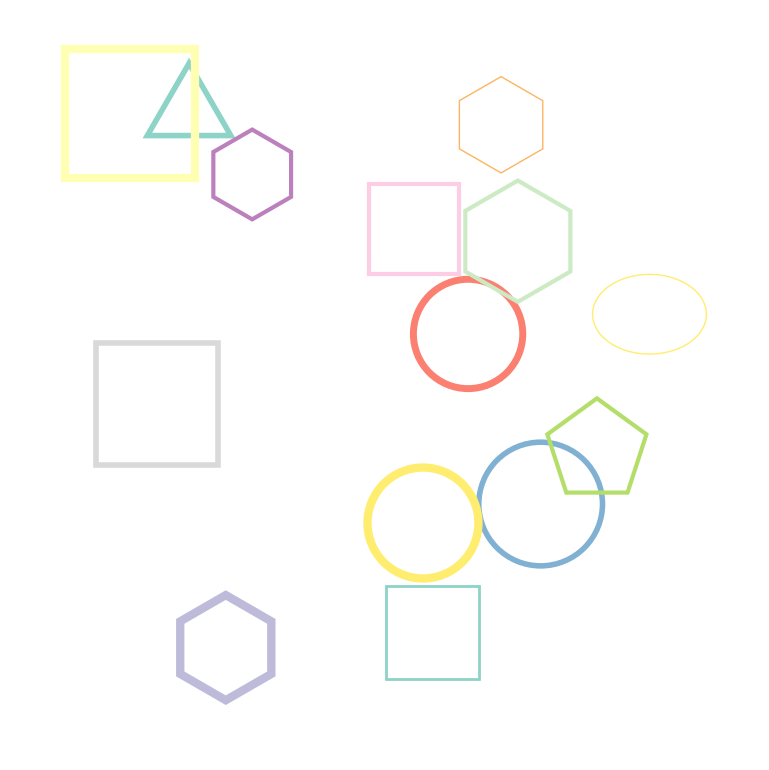[{"shape": "square", "thickness": 1, "radius": 0.3, "center": [0.562, 0.179]}, {"shape": "triangle", "thickness": 2, "radius": 0.31, "center": [0.246, 0.855]}, {"shape": "square", "thickness": 3, "radius": 0.42, "center": [0.169, 0.853]}, {"shape": "hexagon", "thickness": 3, "radius": 0.34, "center": [0.293, 0.159]}, {"shape": "circle", "thickness": 2.5, "radius": 0.36, "center": [0.608, 0.566]}, {"shape": "circle", "thickness": 2, "radius": 0.4, "center": [0.702, 0.345]}, {"shape": "hexagon", "thickness": 0.5, "radius": 0.31, "center": [0.651, 0.838]}, {"shape": "pentagon", "thickness": 1.5, "radius": 0.34, "center": [0.775, 0.415]}, {"shape": "square", "thickness": 1.5, "radius": 0.29, "center": [0.537, 0.702]}, {"shape": "square", "thickness": 2, "radius": 0.4, "center": [0.204, 0.475]}, {"shape": "hexagon", "thickness": 1.5, "radius": 0.29, "center": [0.328, 0.773]}, {"shape": "hexagon", "thickness": 1.5, "radius": 0.39, "center": [0.673, 0.687]}, {"shape": "oval", "thickness": 0.5, "radius": 0.37, "center": [0.843, 0.592]}, {"shape": "circle", "thickness": 3, "radius": 0.36, "center": [0.549, 0.321]}]